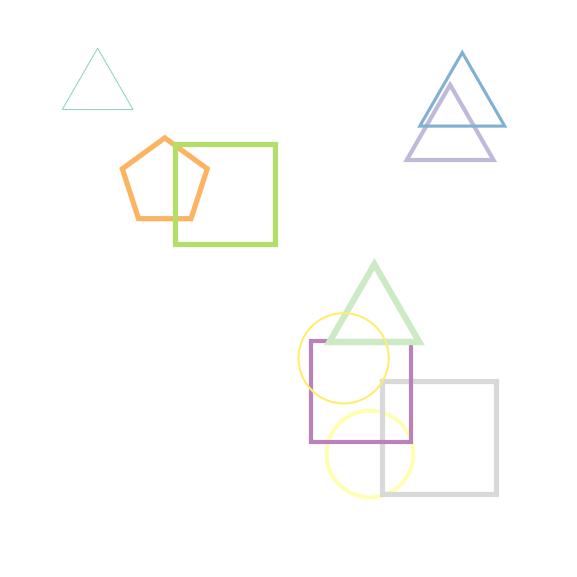[{"shape": "triangle", "thickness": 0.5, "radius": 0.35, "center": [0.169, 0.845]}, {"shape": "circle", "thickness": 2, "radius": 0.38, "center": [0.641, 0.213]}, {"shape": "triangle", "thickness": 2, "radius": 0.43, "center": [0.779, 0.765]}, {"shape": "triangle", "thickness": 1.5, "radius": 0.42, "center": [0.8, 0.823]}, {"shape": "pentagon", "thickness": 2.5, "radius": 0.39, "center": [0.285, 0.683]}, {"shape": "square", "thickness": 2.5, "radius": 0.43, "center": [0.39, 0.664]}, {"shape": "square", "thickness": 2.5, "radius": 0.49, "center": [0.76, 0.242]}, {"shape": "square", "thickness": 2, "radius": 0.43, "center": [0.625, 0.321]}, {"shape": "triangle", "thickness": 3, "radius": 0.45, "center": [0.648, 0.452]}, {"shape": "circle", "thickness": 1, "radius": 0.39, "center": [0.595, 0.379]}]